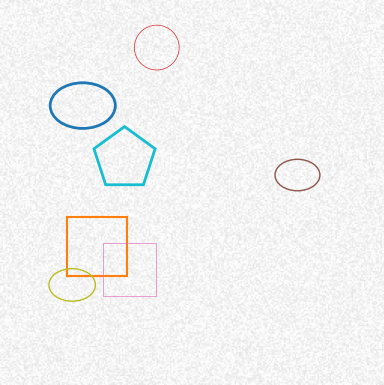[{"shape": "oval", "thickness": 2, "radius": 0.42, "center": [0.215, 0.726]}, {"shape": "square", "thickness": 1.5, "radius": 0.39, "center": [0.252, 0.36]}, {"shape": "circle", "thickness": 0.5, "radius": 0.29, "center": [0.407, 0.876]}, {"shape": "oval", "thickness": 1, "radius": 0.29, "center": [0.773, 0.545]}, {"shape": "square", "thickness": 0.5, "radius": 0.34, "center": [0.337, 0.3]}, {"shape": "oval", "thickness": 1, "radius": 0.3, "center": [0.187, 0.26]}, {"shape": "pentagon", "thickness": 2, "radius": 0.42, "center": [0.324, 0.588]}]